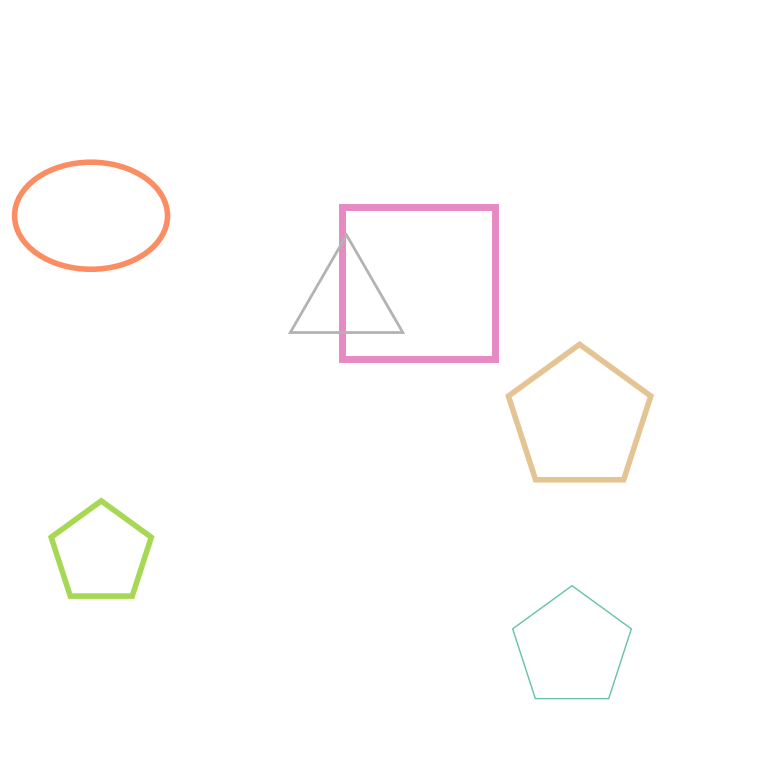[{"shape": "pentagon", "thickness": 0.5, "radius": 0.41, "center": [0.743, 0.158]}, {"shape": "oval", "thickness": 2, "radius": 0.5, "center": [0.118, 0.72]}, {"shape": "square", "thickness": 2.5, "radius": 0.49, "center": [0.543, 0.632]}, {"shape": "pentagon", "thickness": 2, "radius": 0.34, "center": [0.131, 0.281]}, {"shape": "pentagon", "thickness": 2, "radius": 0.49, "center": [0.753, 0.456]}, {"shape": "triangle", "thickness": 1, "radius": 0.42, "center": [0.45, 0.61]}]